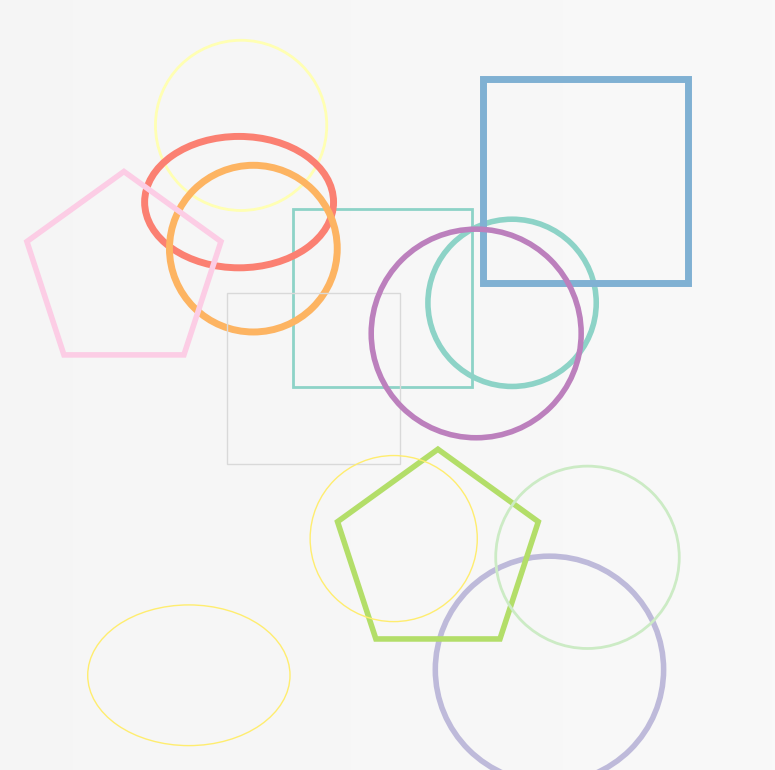[{"shape": "square", "thickness": 1, "radius": 0.58, "center": [0.494, 0.613]}, {"shape": "circle", "thickness": 2, "radius": 0.54, "center": [0.661, 0.607]}, {"shape": "circle", "thickness": 1, "radius": 0.55, "center": [0.311, 0.837]}, {"shape": "circle", "thickness": 2, "radius": 0.74, "center": [0.709, 0.13]}, {"shape": "oval", "thickness": 2.5, "radius": 0.61, "center": [0.309, 0.738]}, {"shape": "square", "thickness": 2.5, "radius": 0.66, "center": [0.756, 0.765]}, {"shape": "circle", "thickness": 2.5, "radius": 0.54, "center": [0.327, 0.677]}, {"shape": "pentagon", "thickness": 2, "radius": 0.68, "center": [0.565, 0.28]}, {"shape": "pentagon", "thickness": 2, "radius": 0.66, "center": [0.16, 0.646]}, {"shape": "square", "thickness": 0.5, "radius": 0.56, "center": [0.404, 0.508]}, {"shape": "circle", "thickness": 2, "radius": 0.68, "center": [0.614, 0.567]}, {"shape": "circle", "thickness": 1, "radius": 0.59, "center": [0.758, 0.276]}, {"shape": "circle", "thickness": 0.5, "radius": 0.54, "center": [0.508, 0.301]}, {"shape": "oval", "thickness": 0.5, "radius": 0.65, "center": [0.244, 0.123]}]